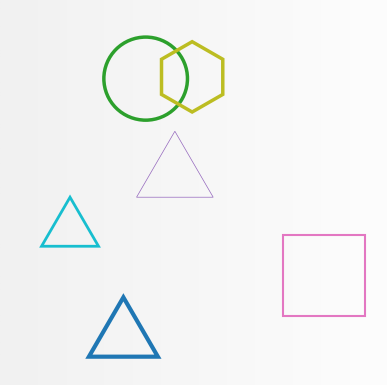[{"shape": "triangle", "thickness": 3, "radius": 0.51, "center": [0.318, 0.125]}, {"shape": "circle", "thickness": 2.5, "radius": 0.54, "center": [0.376, 0.796]}, {"shape": "triangle", "thickness": 0.5, "radius": 0.57, "center": [0.451, 0.545]}, {"shape": "square", "thickness": 1.5, "radius": 0.52, "center": [0.836, 0.284]}, {"shape": "hexagon", "thickness": 2.5, "radius": 0.46, "center": [0.496, 0.8]}, {"shape": "triangle", "thickness": 2, "radius": 0.42, "center": [0.181, 0.403]}]